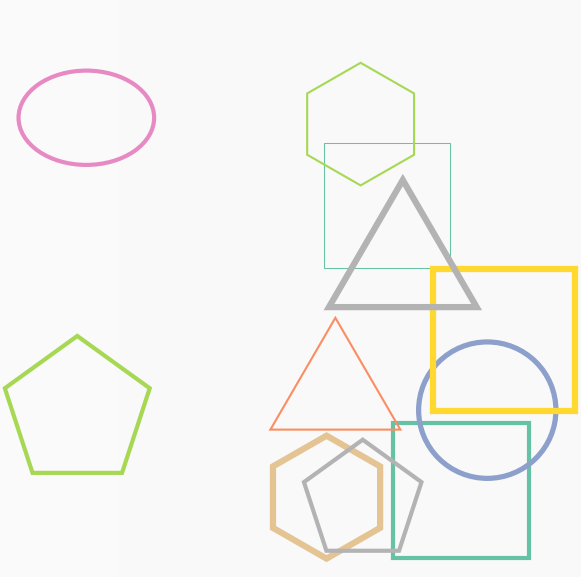[{"shape": "square", "thickness": 2, "radius": 0.58, "center": [0.793, 0.15]}, {"shape": "square", "thickness": 0.5, "radius": 0.54, "center": [0.665, 0.644]}, {"shape": "triangle", "thickness": 1, "radius": 0.65, "center": [0.577, 0.32]}, {"shape": "circle", "thickness": 2.5, "radius": 0.59, "center": [0.838, 0.289]}, {"shape": "oval", "thickness": 2, "radius": 0.58, "center": [0.149, 0.795]}, {"shape": "pentagon", "thickness": 2, "radius": 0.66, "center": [0.133, 0.286]}, {"shape": "hexagon", "thickness": 1, "radius": 0.53, "center": [0.62, 0.784]}, {"shape": "square", "thickness": 3, "radius": 0.61, "center": [0.867, 0.41]}, {"shape": "hexagon", "thickness": 3, "radius": 0.53, "center": [0.562, 0.138]}, {"shape": "triangle", "thickness": 3, "radius": 0.73, "center": [0.693, 0.541]}, {"shape": "pentagon", "thickness": 2, "radius": 0.53, "center": [0.624, 0.131]}]